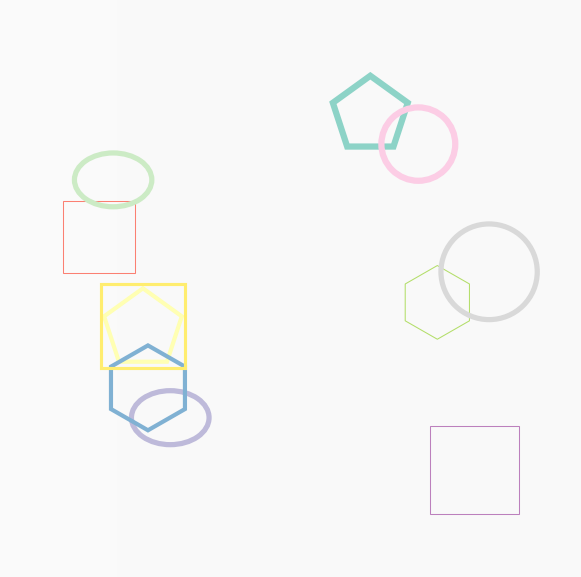[{"shape": "pentagon", "thickness": 3, "radius": 0.34, "center": [0.637, 0.8]}, {"shape": "pentagon", "thickness": 2, "radius": 0.35, "center": [0.246, 0.43]}, {"shape": "oval", "thickness": 2.5, "radius": 0.33, "center": [0.293, 0.276]}, {"shape": "square", "thickness": 0.5, "radius": 0.31, "center": [0.171, 0.588]}, {"shape": "hexagon", "thickness": 2, "radius": 0.37, "center": [0.255, 0.328]}, {"shape": "hexagon", "thickness": 0.5, "radius": 0.32, "center": [0.752, 0.476]}, {"shape": "circle", "thickness": 3, "radius": 0.32, "center": [0.72, 0.75]}, {"shape": "circle", "thickness": 2.5, "radius": 0.41, "center": [0.841, 0.529]}, {"shape": "square", "thickness": 0.5, "radius": 0.38, "center": [0.816, 0.186]}, {"shape": "oval", "thickness": 2.5, "radius": 0.33, "center": [0.195, 0.688]}, {"shape": "square", "thickness": 1.5, "radius": 0.36, "center": [0.246, 0.435]}]